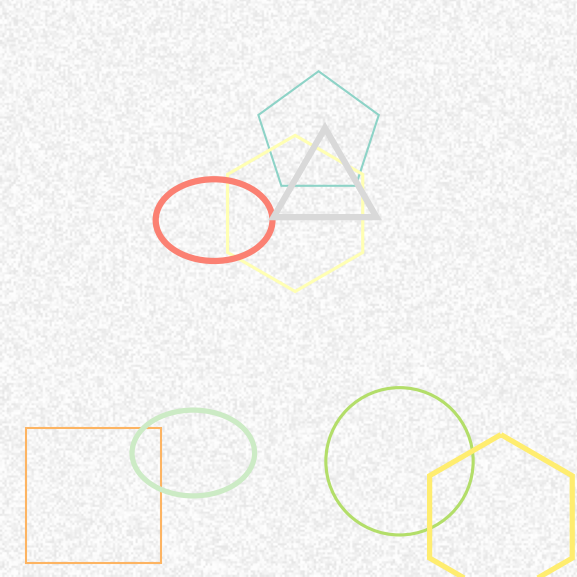[{"shape": "pentagon", "thickness": 1, "radius": 0.55, "center": [0.552, 0.766]}, {"shape": "hexagon", "thickness": 1.5, "radius": 0.68, "center": [0.511, 0.63]}, {"shape": "oval", "thickness": 3, "radius": 0.51, "center": [0.371, 0.618]}, {"shape": "square", "thickness": 1, "radius": 0.58, "center": [0.162, 0.141]}, {"shape": "circle", "thickness": 1.5, "radius": 0.64, "center": [0.692, 0.2]}, {"shape": "triangle", "thickness": 3, "radius": 0.51, "center": [0.563, 0.675]}, {"shape": "oval", "thickness": 2.5, "radius": 0.53, "center": [0.335, 0.215]}, {"shape": "hexagon", "thickness": 2.5, "radius": 0.71, "center": [0.867, 0.104]}]